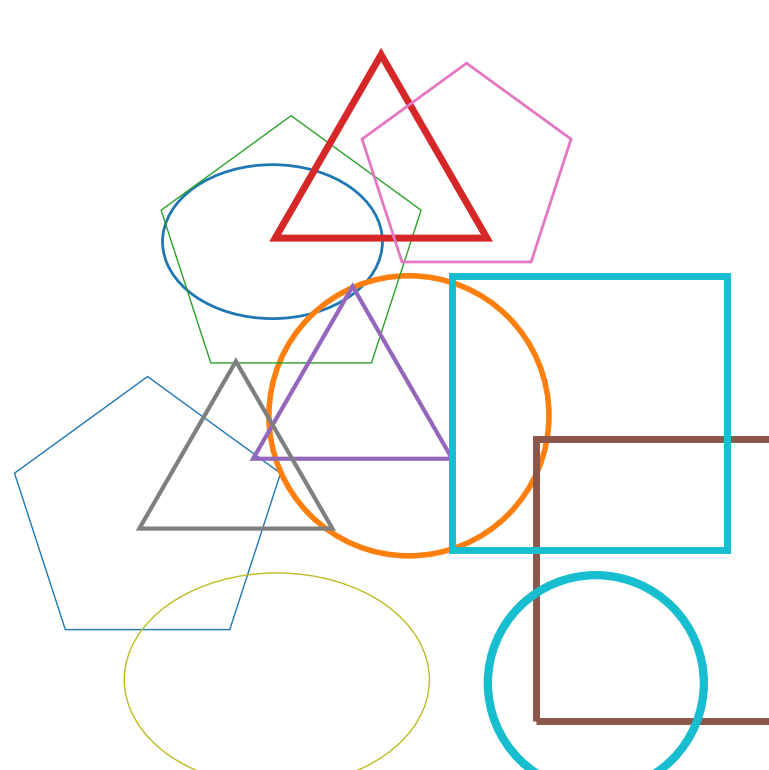[{"shape": "pentagon", "thickness": 0.5, "radius": 0.91, "center": [0.192, 0.329]}, {"shape": "oval", "thickness": 1, "radius": 0.71, "center": [0.354, 0.686]}, {"shape": "circle", "thickness": 2, "radius": 0.91, "center": [0.531, 0.46]}, {"shape": "pentagon", "thickness": 0.5, "radius": 0.89, "center": [0.378, 0.672]}, {"shape": "triangle", "thickness": 2.5, "radius": 0.79, "center": [0.495, 0.77]}, {"shape": "triangle", "thickness": 1.5, "radius": 0.75, "center": [0.458, 0.479]}, {"shape": "square", "thickness": 2.5, "radius": 0.91, "center": [0.879, 0.247]}, {"shape": "pentagon", "thickness": 1, "radius": 0.71, "center": [0.606, 0.775]}, {"shape": "triangle", "thickness": 1.5, "radius": 0.72, "center": [0.306, 0.386]}, {"shape": "oval", "thickness": 0.5, "radius": 0.99, "center": [0.36, 0.117]}, {"shape": "circle", "thickness": 3, "radius": 0.7, "center": [0.774, 0.113]}, {"shape": "square", "thickness": 2.5, "radius": 0.89, "center": [0.766, 0.464]}]